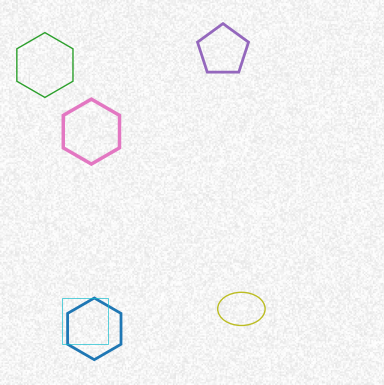[{"shape": "hexagon", "thickness": 2, "radius": 0.4, "center": [0.245, 0.146]}, {"shape": "hexagon", "thickness": 1, "radius": 0.42, "center": [0.117, 0.831]}, {"shape": "pentagon", "thickness": 2, "radius": 0.35, "center": [0.579, 0.869]}, {"shape": "hexagon", "thickness": 2.5, "radius": 0.42, "center": [0.237, 0.658]}, {"shape": "oval", "thickness": 1, "radius": 0.31, "center": [0.627, 0.198]}, {"shape": "square", "thickness": 0.5, "radius": 0.3, "center": [0.22, 0.167]}]